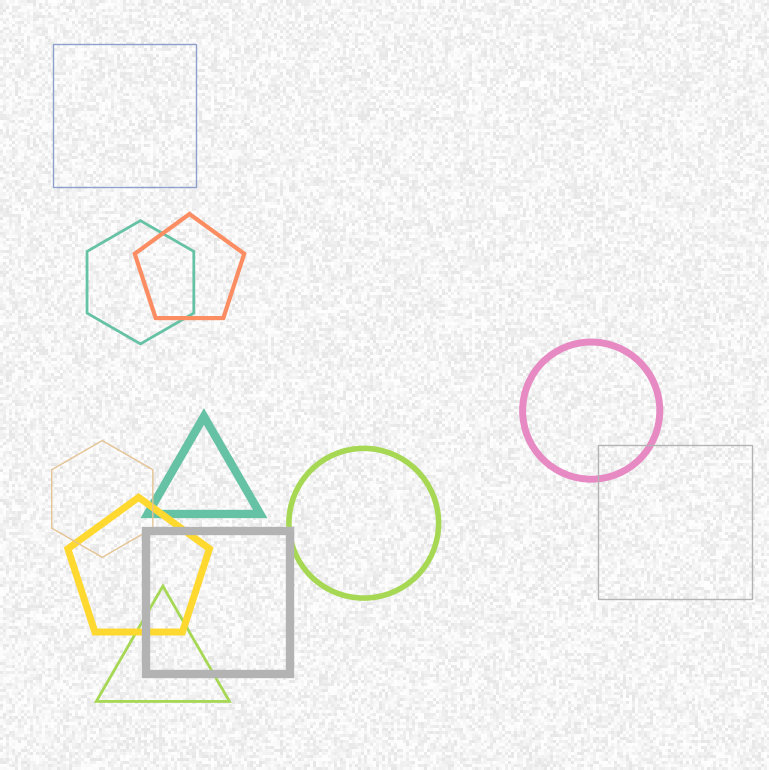[{"shape": "triangle", "thickness": 3, "radius": 0.42, "center": [0.265, 0.375]}, {"shape": "hexagon", "thickness": 1, "radius": 0.4, "center": [0.182, 0.633]}, {"shape": "pentagon", "thickness": 1.5, "radius": 0.37, "center": [0.246, 0.647]}, {"shape": "square", "thickness": 0.5, "radius": 0.47, "center": [0.161, 0.85]}, {"shape": "circle", "thickness": 2.5, "radius": 0.45, "center": [0.768, 0.467]}, {"shape": "circle", "thickness": 2, "radius": 0.49, "center": [0.472, 0.32]}, {"shape": "triangle", "thickness": 1, "radius": 0.5, "center": [0.212, 0.139]}, {"shape": "pentagon", "thickness": 2.5, "radius": 0.48, "center": [0.18, 0.257]}, {"shape": "hexagon", "thickness": 0.5, "radius": 0.38, "center": [0.133, 0.352]}, {"shape": "square", "thickness": 3, "radius": 0.47, "center": [0.283, 0.217]}, {"shape": "square", "thickness": 0.5, "radius": 0.5, "center": [0.877, 0.322]}]